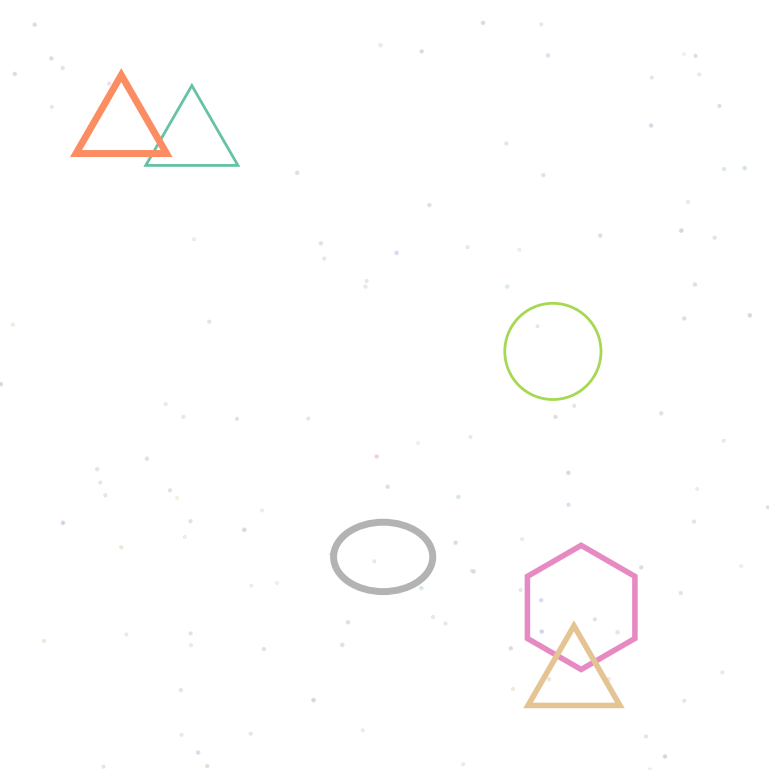[{"shape": "triangle", "thickness": 1, "radius": 0.35, "center": [0.249, 0.82]}, {"shape": "triangle", "thickness": 2.5, "radius": 0.34, "center": [0.157, 0.835]}, {"shape": "hexagon", "thickness": 2, "radius": 0.4, "center": [0.755, 0.211]}, {"shape": "circle", "thickness": 1, "radius": 0.31, "center": [0.718, 0.544]}, {"shape": "triangle", "thickness": 2, "radius": 0.34, "center": [0.745, 0.118]}, {"shape": "oval", "thickness": 2.5, "radius": 0.32, "center": [0.498, 0.277]}]